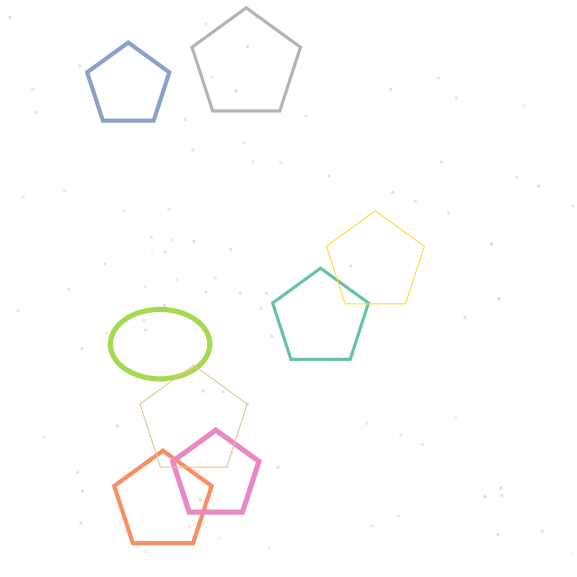[{"shape": "pentagon", "thickness": 1.5, "radius": 0.44, "center": [0.555, 0.447]}, {"shape": "pentagon", "thickness": 2, "radius": 0.44, "center": [0.282, 0.13]}, {"shape": "pentagon", "thickness": 2, "radius": 0.37, "center": [0.222, 0.851]}, {"shape": "pentagon", "thickness": 2.5, "radius": 0.39, "center": [0.374, 0.176]}, {"shape": "oval", "thickness": 2.5, "radius": 0.43, "center": [0.277, 0.403]}, {"shape": "pentagon", "thickness": 0.5, "radius": 0.45, "center": [0.65, 0.545]}, {"shape": "pentagon", "thickness": 0.5, "radius": 0.49, "center": [0.335, 0.269]}, {"shape": "pentagon", "thickness": 1.5, "radius": 0.49, "center": [0.426, 0.887]}]